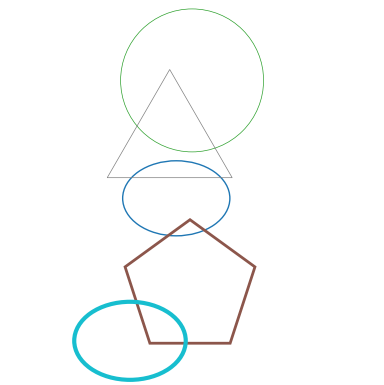[{"shape": "oval", "thickness": 1, "radius": 0.7, "center": [0.458, 0.485]}, {"shape": "circle", "thickness": 0.5, "radius": 0.93, "center": [0.499, 0.791]}, {"shape": "pentagon", "thickness": 2, "radius": 0.89, "center": [0.494, 0.252]}, {"shape": "triangle", "thickness": 0.5, "radius": 0.94, "center": [0.441, 0.632]}, {"shape": "oval", "thickness": 3, "radius": 0.72, "center": [0.338, 0.115]}]